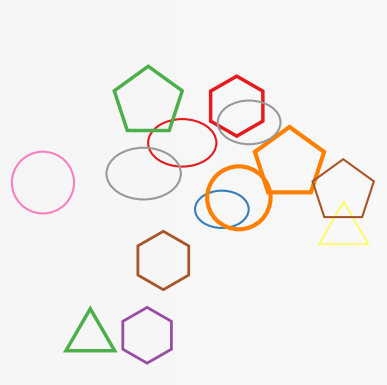[{"shape": "hexagon", "thickness": 2.5, "radius": 0.39, "center": [0.611, 0.724]}, {"shape": "oval", "thickness": 1.5, "radius": 0.44, "center": [0.47, 0.629]}, {"shape": "oval", "thickness": 1.5, "radius": 0.35, "center": [0.573, 0.456]}, {"shape": "pentagon", "thickness": 2.5, "radius": 0.46, "center": [0.383, 0.736]}, {"shape": "triangle", "thickness": 2.5, "radius": 0.36, "center": [0.233, 0.125]}, {"shape": "hexagon", "thickness": 2, "radius": 0.36, "center": [0.38, 0.129]}, {"shape": "pentagon", "thickness": 3, "radius": 0.47, "center": [0.747, 0.576]}, {"shape": "circle", "thickness": 3, "radius": 0.41, "center": [0.616, 0.486]}, {"shape": "triangle", "thickness": 1, "radius": 0.37, "center": [0.887, 0.403]}, {"shape": "hexagon", "thickness": 2, "radius": 0.38, "center": [0.421, 0.323]}, {"shape": "pentagon", "thickness": 1.5, "radius": 0.42, "center": [0.886, 0.503]}, {"shape": "circle", "thickness": 1.5, "radius": 0.4, "center": [0.111, 0.526]}, {"shape": "oval", "thickness": 1.5, "radius": 0.41, "center": [0.643, 0.682]}, {"shape": "oval", "thickness": 1.5, "radius": 0.48, "center": [0.371, 0.549]}]